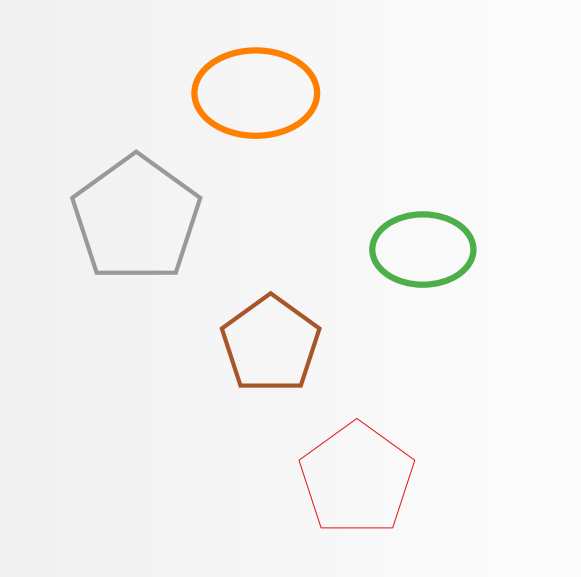[{"shape": "pentagon", "thickness": 0.5, "radius": 0.52, "center": [0.614, 0.17]}, {"shape": "oval", "thickness": 3, "radius": 0.44, "center": [0.728, 0.567]}, {"shape": "oval", "thickness": 3, "radius": 0.53, "center": [0.44, 0.838]}, {"shape": "pentagon", "thickness": 2, "radius": 0.44, "center": [0.466, 0.403]}, {"shape": "pentagon", "thickness": 2, "radius": 0.58, "center": [0.234, 0.621]}]